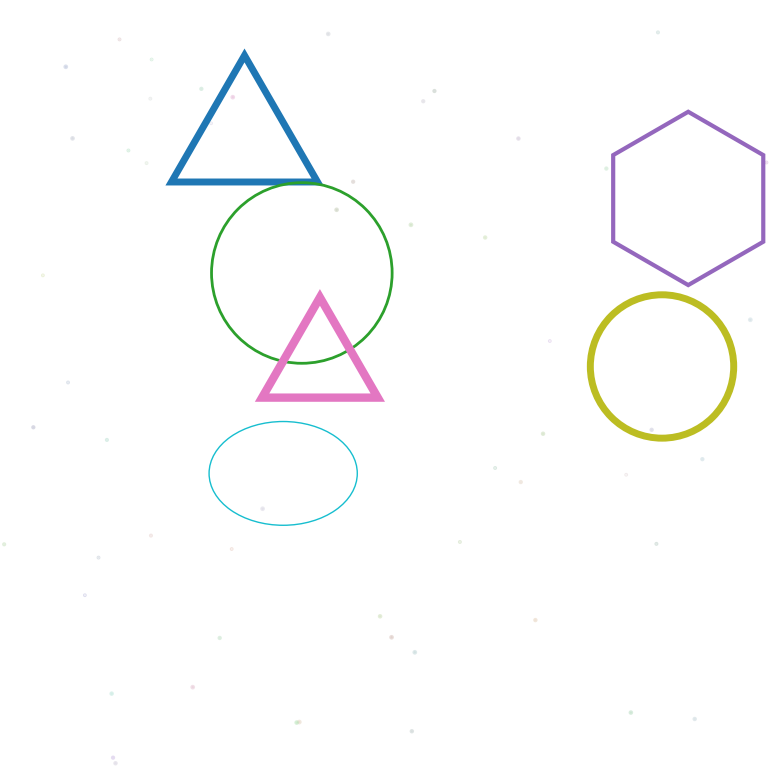[{"shape": "triangle", "thickness": 2.5, "radius": 0.55, "center": [0.318, 0.818]}, {"shape": "circle", "thickness": 1, "radius": 0.59, "center": [0.392, 0.645]}, {"shape": "hexagon", "thickness": 1.5, "radius": 0.56, "center": [0.894, 0.742]}, {"shape": "triangle", "thickness": 3, "radius": 0.43, "center": [0.415, 0.527]}, {"shape": "circle", "thickness": 2.5, "radius": 0.47, "center": [0.86, 0.524]}, {"shape": "oval", "thickness": 0.5, "radius": 0.48, "center": [0.368, 0.385]}]